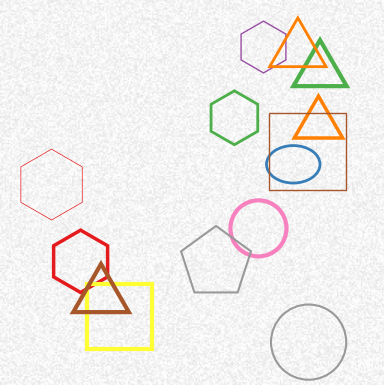[{"shape": "hexagon", "thickness": 0.5, "radius": 0.46, "center": [0.134, 0.521]}, {"shape": "hexagon", "thickness": 2.5, "radius": 0.4, "center": [0.209, 0.321]}, {"shape": "oval", "thickness": 2, "radius": 0.35, "center": [0.762, 0.573]}, {"shape": "hexagon", "thickness": 2, "radius": 0.35, "center": [0.609, 0.694]}, {"shape": "triangle", "thickness": 3, "radius": 0.4, "center": [0.831, 0.816]}, {"shape": "hexagon", "thickness": 1, "radius": 0.34, "center": [0.684, 0.878]}, {"shape": "triangle", "thickness": 2, "radius": 0.42, "center": [0.774, 0.869]}, {"shape": "triangle", "thickness": 2.5, "radius": 0.36, "center": [0.827, 0.678]}, {"shape": "square", "thickness": 3, "radius": 0.42, "center": [0.311, 0.178]}, {"shape": "square", "thickness": 1, "radius": 0.5, "center": [0.799, 0.606]}, {"shape": "triangle", "thickness": 3, "radius": 0.42, "center": [0.262, 0.231]}, {"shape": "circle", "thickness": 3, "radius": 0.36, "center": [0.671, 0.407]}, {"shape": "circle", "thickness": 1.5, "radius": 0.49, "center": [0.802, 0.111]}, {"shape": "pentagon", "thickness": 1.5, "radius": 0.48, "center": [0.561, 0.318]}]